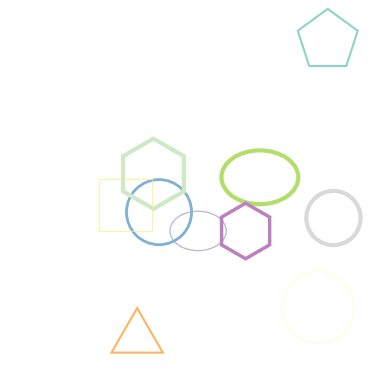[{"shape": "pentagon", "thickness": 1.5, "radius": 0.41, "center": [0.851, 0.895]}, {"shape": "circle", "thickness": 0.5, "radius": 0.47, "center": [0.826, 0.201]}, {"shape": "oval", "thickness": 1, "radius": 0.37, "center": [0.514, 0.4]}, {"shape": "circle", "thickness": 2, "radius": 0.42, "center": [0.413, 0.449]}, {"shape": "triangle", "thickness": 1.5, "radius": 0.39, "center": [0.356, 0.123]}, {"shape": "oval", "thickness": 3, "radius": 0.5, "center": [0.675, 0.539]}, {"shape": "circle", "thickness": 3, "radius": 0.35, "center": [0.866, 0.434]}, {"shape": "hexagon", "thickness": 2.5, "radius": 0.36, "center": [0.638, 0.4]}, {"shape": "hexagon", "thickness": 3, "radius": 0.46, "center": [0.399, 0.549]}, {"shape": "square", "thickness": 0.5, "radius": 0.34, "center": [0.325, 0.468]}]